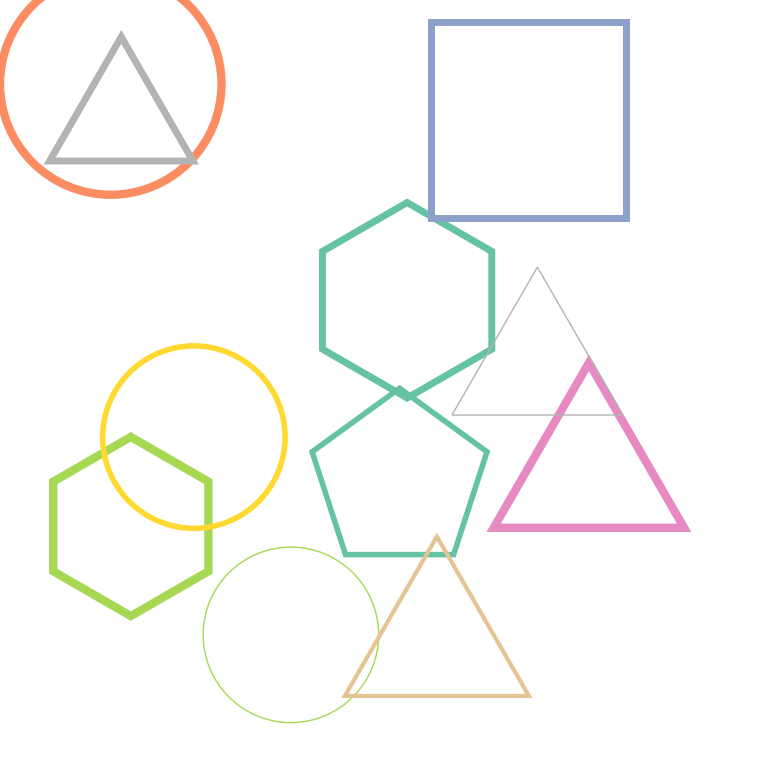[{"shape": "pentagon", "thickness": 2, "radius": 0.6, "center": [0.519, 0.376]}, {"shape": "hexagon", "thickness": 2.5, "radius": 0.63, "center": [0.529, 0.61]}, {"shape": "circle", "thickness": 3, "radius": 0.72, "center": [0.144, 0.891]}, {"shape": "square", "thickness": 2.5, "radius": 0.63, "center": [0.687, 0.844]}, {"shape": "triangle", "thickness": 3, "radius": 0.71, "center": [0.765, 0.386]}, {"shape": "circle", "thickness": 0.5, "radius": 0.57, "center": [0.378, 0.175]}, {"shape": "hexagon", "thickness": 3, "radius": 0.58, "center": [0.17, 0.316]}, {"shape": "circle", "thickness": 2, "radius": 0.59, "center": [0.252, 0.432]}, {"shape": "triangle", "thickness": 1.5, "radius": 0.69, "center": [0.567, 0.165]}, {"shape": "triangle", "thickness": 2.5, "radius": 0.54, "center": [0.157, 0.845]}, {"shape": "triangle", "thickness": 0.5, "radius": 0.64, "center": [0.698, 0.525]}]